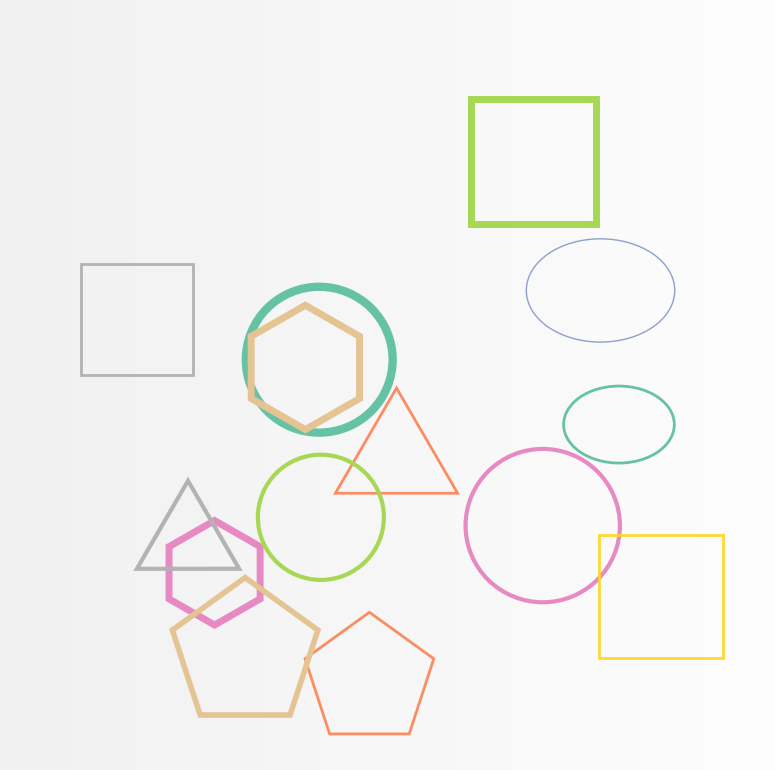[{"shape": "circle", "thickness": 3, "radius": 0.47, "center": [0.412, 0.533]}, {"shape": "oval", "thickness": 1, "radius": 0.36, "center": [0.799, 0.449]}, {"shape": "pentagon", "thickness": 1, "radius": 0.44, "center": [0.477, 0.117]}, {"shape": "triangle", "thickness": 1, "radius": 0.46, "center": [0.512, 0.405]}, {"shape": "oval", "thickness": 0.5, "radius": 0.48, "center": [0.775, 0.623]}, {"shape": "hexagon", "thickness": 2.5, "radius": 0.34, "center": [0.277, 0.256]}, {"shape": "circle", "thickness": 1.5, "radius": 0.5, "center": [0.7, 0.317]}, {"shape": "square", "thickness": 2.5, "radius": 0.4, "center": [0.688, 0.79]}, {"shape": "circle", "thickness": 1.5, "radius": 0.41, "center": [0.414, 0.328]}, {"shape": "square", "thickness": 1, "radius": 0.4, "center": [0.853, 0.226]}, {"shape": "hexagon", "thickness": 2.5, "radius": 0.4, "center": [0.394, 0.523]}, {"shape": "pentagon", "thickness": 2, "radius": 0.49, "center": [0.316, 0.151]}, {"shape": "triangle", "thickness": 1.5, "radius": 0.38, "center": [0.243, 0.299]}, {"shape": "square", "thickness": 1, "radius": 0.36, "center": [0.177, 0.585]}]